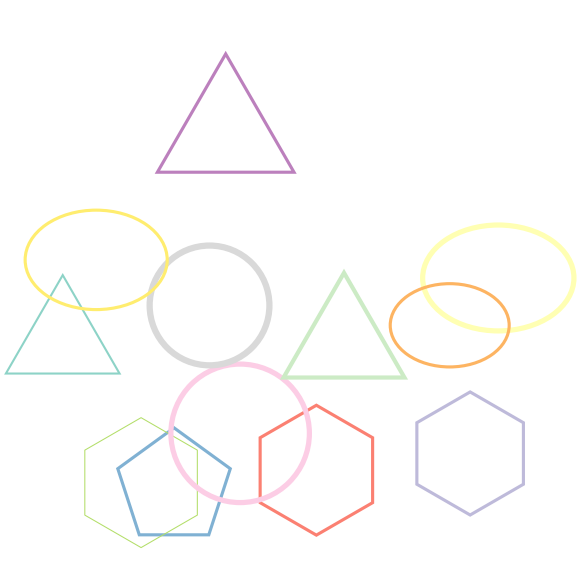[{"shape": "triangle", "thickness": 1, "radius": 0.57, "center": [0.109, 0.409]}, {"shape": "oval", "thickness": 2.5, "radius": 0.65, "center": [0.863, 0.518]}, {"shape": "hexagon", "thickness": 1.5, "radius": 0.53, "center": [0.814, 0.214]}, {"shape": "hexagon", "thickness": 1.5, "radius": 0.56, "center": [0.548, 0.185]}, {"shape": "pentagon", "thickness": 1.5, "radius": 0.51, "center": [0.301, 0.156]}, {"shape": "oval", "thickness": 1.5, "radius": 0.51, "center": [0.779, 0.436]}, {"shape": "hexagon", "thickness": 0.5, "radius": 0.56, "center": [0.244, 0.163]}, {"shape": "circle", "thickness": 2.5, "radius": 0.6, "center": [0.416, 0.249]}, {"shape": "circle", "thickness": 3, "radius": 0.52, "center": [0.363, 0.47]}, {"shape": "triangle", "thickness": 1.5, "radius": 0.68, "center": [0.391, 0.769]}, {"shape": "triangle", "thickness": 2, "radius": 0.6, "center": [0.596, 0.406]}, {"shape": "oval", "thickness": 1.5, "radius": 0.62, "center": [0.167, 0.549]}]